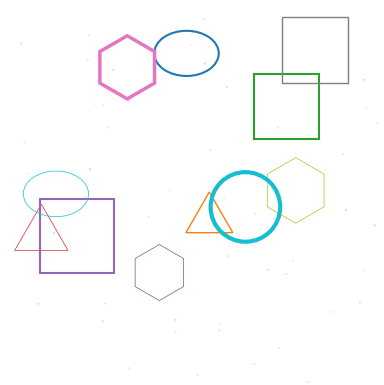[{"shape": "oval", "thickness": 1.5, "radius": 0.42, "center": [0.484, 0.861]}, {"shape": "triangle", "thickness": 1, "radius": 0.35, "center": [0.544, 0.431]}, {"shape": "square", "thickness": 1.5, "radius": 0.42, "center": [0.744, 0.723]}, {"shape": "triangle", "thickness": 0.5, "radius": 0.4, "center": [0.107, 0.39]}, {"shape": "square", "thickness": 1.5, "radius": 0.48, "center": [0.2, 0.387]}, {"shape": "hexagon", "thickness": 0.5, "radius": 0.36, "center": [0.414, 0.292]}, {"shape": "hexagon", "thickness": 2.5, "radius": 0.41, "center": [0.33, 0.825]}, {"shape": "square", "thickness": 1, "radius": 0.43, "center": [0.818, 0.87]}, {"shape": "hexagon", "thickness": 0.5, "radius": 0.43, "center": [0.768, 0.505]}, {"shape": "oval", "thickness": 0.5, "radius": 0.42, "center": [0.145, 0.496]}, {"shape": "circle", "thickness": 3, "radius": 0.45, "center": [0.637, 0.462]}]